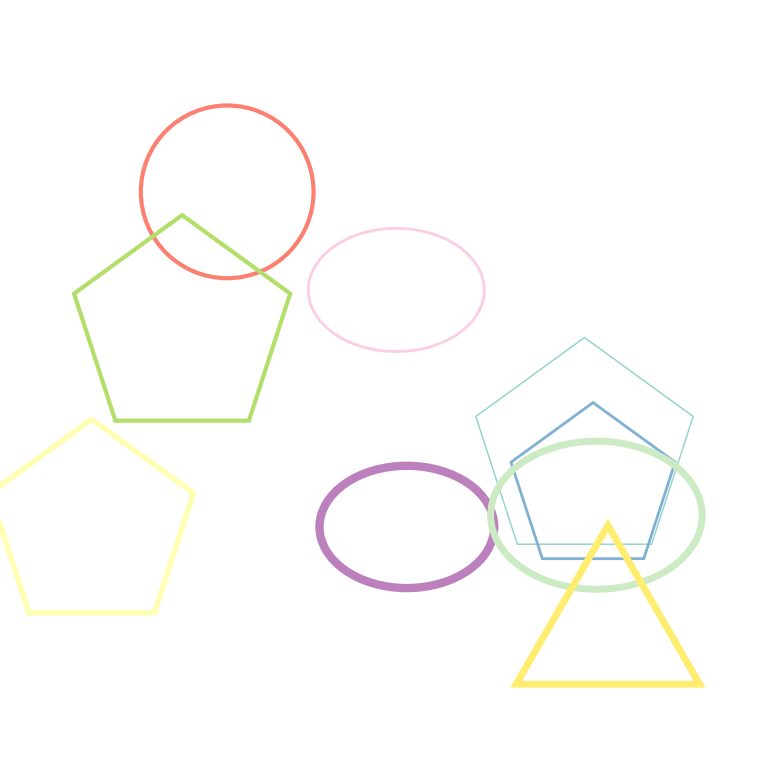[{"shape": "pentagon", "thickness": 0.5, "radius": 0.74, "center": [0.759, 0.413]}, {"shape": "pentagon", "thickness": 2, "radius": 0.69, "center": [0.119, 0.317]}, {"shape": "circle", "thickness": 1.5, "radius": 0.56, "center": [0.295, 0.751]}, {"shape": "pentagon", "thickness": 1, "radius": 0.56, "center": [0.77, 0.365]}, {"shape": "pentagon", "thickness": 1.5, "radius": 0.74, "center": [0.237, 0.573]}, {"shape": "oval", "thickness": 1, "radius": 0.57, "center": [0.515, 0.623]}, {"shape": "oval", "thickness": 3, "radius": 0.57, "center": [0.528, 0.316]}, {"shape": "oval", "thickness": 2.5, "radius": 0.69, "center": [0.775, 0.331]}, {"shape": "triangle", "thickness": 2.5, "radius": 0.69, "center": [0.79, 0.18]}]